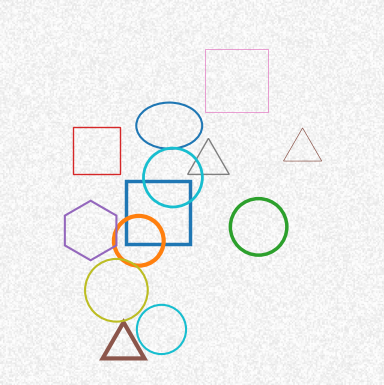[{"shape": "square", "thickness": 2.5, "radius": 0.41, "center": [0.41, 0.447]}, {"shape": "oval", "thickness": 1.5, "radius": 0.43, "center": [0.44, 0.674]}, {"shape": "circle", "thickness": 3, "radius": 0.32, "center": [0.36, 0.375]}, {"shape": "circle", "thickness": 2.5, "radius": 0.37, "center": [0.672, 0.411]}, {"shape": "square", "thickness": 1, "radius": 0.3, "center": [0.25, 0.609]}, {"shape": "hexagon", "thickness": 1.5, "radius": 0.39, "center": [0.235, 0.401]}, {"shape": "triangle", "thickness": 3, "radius": 0.31, "center": [0.321, 0.1]}, {"shape": "triangle", "thickness": 0.5, "radius": 0.29, "center": [0.786, 0.61]}, {"shape": "square", "thickness": 0.5, "radius": 0.41, "center": [0.615, 0.79]}, {"shape": "triangle", "thickness": 1, "radius": 0.31, "center": [0.541, 0.578]}, {"shape": "circle", "thickness": 1.5, "radius": 0.41, "center": [0.302, 0.246]}, {"shape": "circle", "thickness": 2, "radius": 0.38, "center": [0.449, 0.539]}, {"shape": "circle", "thickness": 1.5, "radius": 0.32, "center": [0.419, 0.144]}]